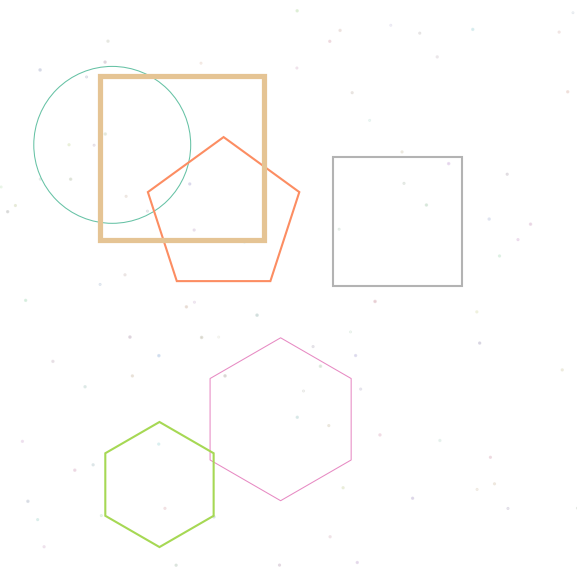[{"shape": "circle", "thickness": 0.5, "radius": 0.68, "center": [0.194, 0.748]}, {"shape": "pentagon", "thickness": 1, "radius": 0.69, "center": [0.387, 0.624]}, {"shape": "hexagon", "thickness": 0.5, "radius": 0.71, "center": [0.486, 0.273]}, {"shape": "hexagon", "thickness": 1, "radius": 0.54, "center": [0.276, 0.16]}, {"shape": "square", "thickness": 2.5, "radius": 0.71, "center": [0.315, 0.725]}, {"shape": "square", "thickness": 1, "radius": 0.56, "center": [0.689, 0.615]}]